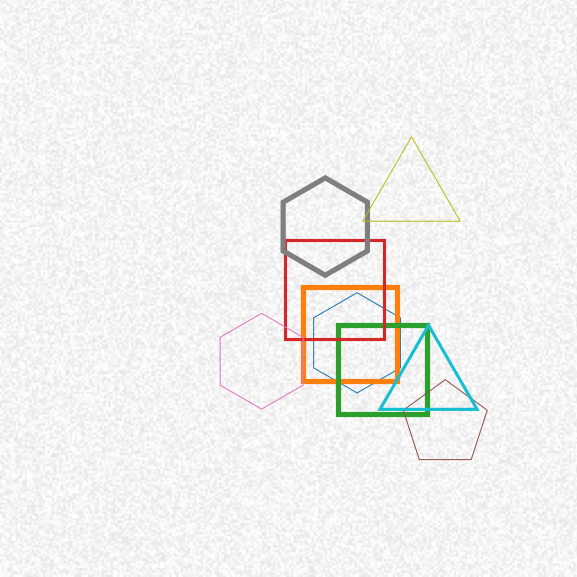[{"shape": "hexagon", "thickness": 0.5, "radius": 0.43, "center": [0.618, 0.405]}, {"shape": "square", "thickness": 2.5, "radius": 0.41, "center": [0.606, 0.421]}, {"shape": "square", "thickness": 2.5, "radius": 0.38, "center": [0.663, 0.36]}, {"shape": "square", "thickness": 1.5, "radius": 0.43, "center": [0.58, 0.498]}, {"shape": "pentagon", "thickness": 0.5, "radius": 0.38, "center": [0.771, 0.265]}, {"shape": "hexagon", "thickness": 0.5, "radius": 0.41, "center": [0.453, 0.374]}, {"shape": "hexagon", "thickness": 2.5, "radius": 0.42, "center": [0.563, 0.607]}, {"shape": "triangle", "thickness": 0.5, "radius": 0.49, "center": [0.713, 0.665]}, {"shape": "triangle", "thickness": 1.5, "radius": 0.49, "center": [0.742, 0.339]}]